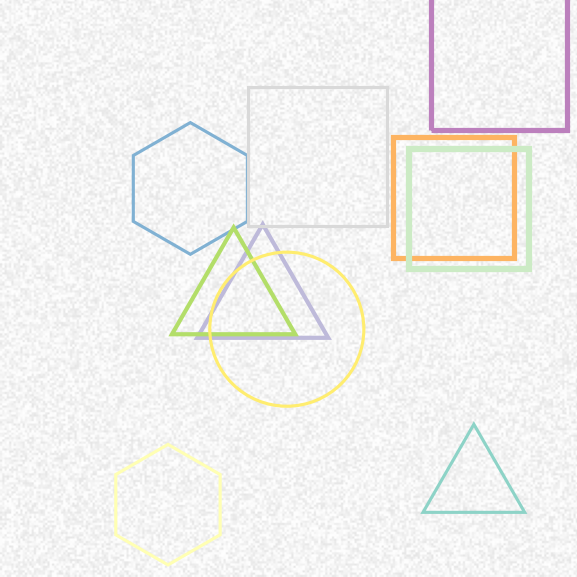[{"shape": "triangle", "thickness": 1.5, "radius": 0.51, "center": [0.821, 0.163]}, {"shape": "hexagon", "thickness": 1.5, "radius": 0.52, "center": [0.291, 0.125]}, {"shape": "triangle", "thickness": 2, "radius": 0.66, "center": [0.455, 0.48]}, {"shape": "hexagon", "thickness": 1.5, "radius": 0.57, "center": [0.33, 0.673]}, {"shape": "square", "thickness": 2.5, "radius": 0.52, "center": [0.786, 0.657]}, {"shape": "triangle", "thickness": 2, "radius": 0.62, "center": [0.405, 0.482]}, {"shape": "square", "thickness": 1.5, "radius": 0.6, "center": [0.55, 0.728]}, {"shape": "square", "thickness": 2.5, "radius": 0.59, "center": [0.864, 0.891]}, {"shape": "square", "thickness": 3, "radius": 0.52, "center": [0.812, 0.637]}, {"shape": "circle", "thickness": 1.5, "radius": 0.67, "center": [0.497, 0.429]}]